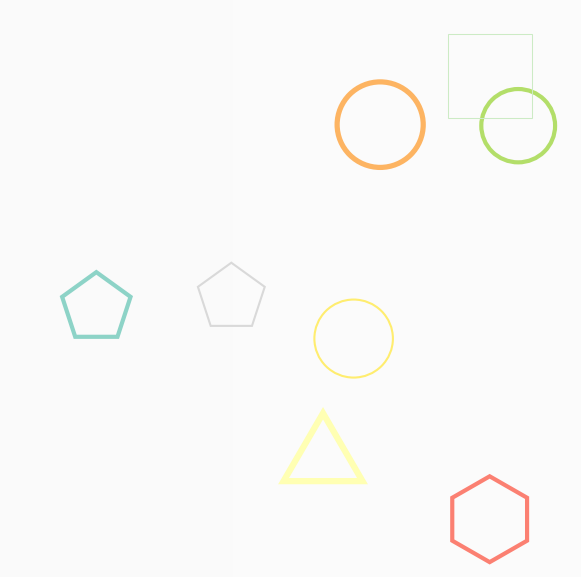[{"shape": "pentagon", "thickness": 2, "radius": 0.31, "center": [0.166, 0.466]}, {"shape": "triangle", "thickness": 3, "radius": 0.39, "center": [0.556, 0.205]}, {"shape": "hexagon", "thickness": 2, "radius": 0.37, "center": [0.842, 0.1]}, {"shape": "circle", "thickness": 2.5, "radius": 0.37, "center": [0.654, 0.783]}, {"shape": "circle", "thickness": 2, "radius": 0.32, "center": [0.892, 0.782]}, {"shape": "pentagon", "thickness": 1, "radius": 0.3, "center": [0.398, 0.484]}, {"shape": "square", "thickness": 0.5, "radius": 0.36, "center": [0.843, 0.868]}, {"shape": "circle", "thickness": 1, "radius": 0.34, "center": [0.608, 0.413]}]